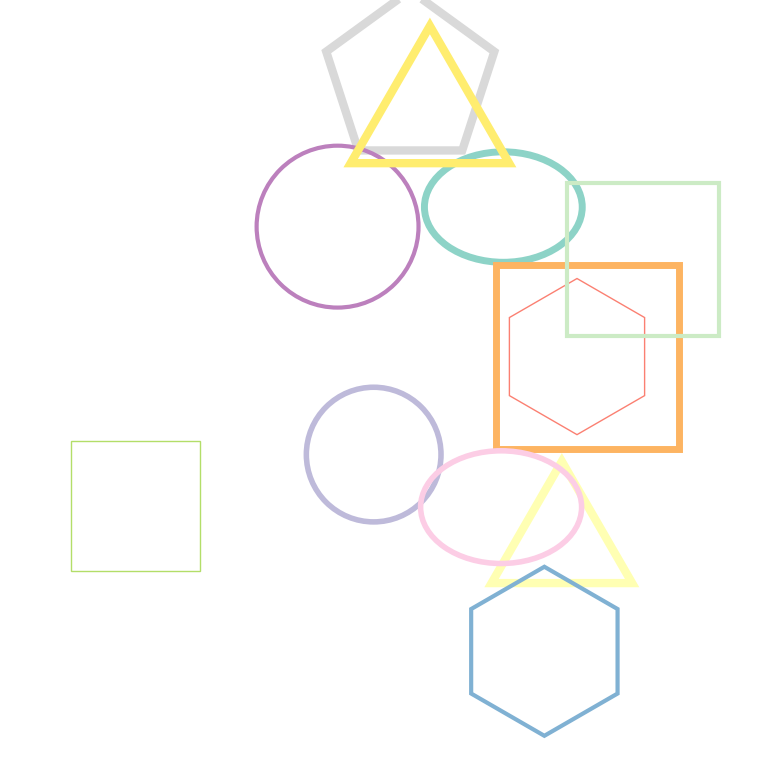[{"shape": "oval", "thickness": 2.5, "radius": 0.51, "center": [0.654, 0.731]}, {"shape": "triangle", "thickness": 3, "radius": 0.53, "center": [0.73, 0.295]}, {"shape": "circle", "thickness": 2, "radius": 0.44, "center": [0.485, 0.41]}, {"shape": "hexagon", "thickness": 0.5, "radius": 0.51, "center": [0.749, 0.537]}, {"shape": "hexagon", "thickness": 1.5, "radius": 0.55, "center": [0.707, 0.154]}, {"shape": "square", "thickness": 2.5, "radius": 0.6, "center": [0.763, 0.536]}, {"shape": "square", "thickness": 0.5, "radius": 0.42, "center": [0.176, 0.343]}, {"shape": "oval", "thickness": 2, "radius": 0.52, "center": [0.651, 0.341]}, {"shape": "pentagon", "thickness": 3, "radius": 0.57, "center": [0.533, 0.897]}, {"shape": "circle", "thickness": 1.5, "radius": 0.53, "center": [0.438, 0.706]}, {"shape": "square", "thickness": 1.5, "radius": 0.49, "center": [0.836, 0.663]}, {"shape": "triangle", "thickness": 3, "radius": 0.59, "center": [0.558, 0.847]}]